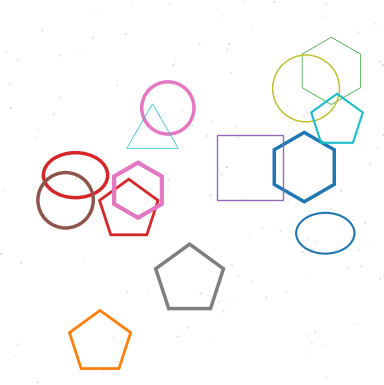[{"shape": "hexagon", "thickness": 2.5, "radius": 0.45, "center": [0.79, 0.566]}, {"shape": "oval", "thickness": 1.5, "radius": 0.38, "center": [0.845, 0.394]}, {"shape": "pentagon", "thickness": 2, "radius": 0.42, "center": [0.26, 0.11]}, {"shape": "hexagon", "thickness": 0.5, "radius": 0.44, "center": [0.861, 0.816]}, {"shape": "pentagon", "thickness": 2, "radius": 0.4, "center": [0.334, 0.455]}, {"shape": "oval", "thickness": 2.5, "radius": 0.42, "center": [0.196, 0.545]}, {"shape": "square", "thickness": 1, "radius": 0.42, "center": [0.649, 0.566]}, {"shape": "circle", "thickness": 2.5, "radius": 0.36, "center": [0.17, 0.48]}, {"shape": "circle", "thickness": 2.5, "radius": 0.34, "center": [0.436, 0.72]}, {"shape": "hexagon", "thickness": 3, "radius": 0.36, "center": [0.358, 0.506]}, {"shape": "pentagon", "thickness": 2.5, "radius": 0.46, "center": [0.492, 0.273]}, {"shape": "circle", "thickness": 1, "radius": 0.43, "center": [0.795, 0.77]}, {"shape": "pentagon", "thickness": 1.5, "radius": 0.35, "center": [0.875, 0.686]}, {"shape": "triangle", "thickness": 0.5, "radius": 0.39, "center": [0.396, 0.653]}]